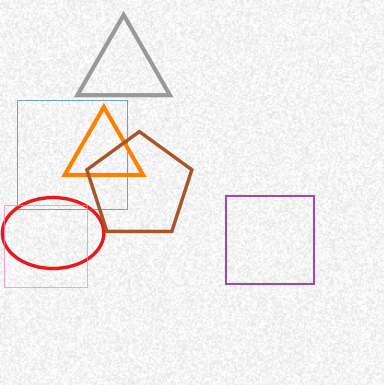[{"shape": "oval", "thickness": 2.5, "radius": 0.66, "center": [0.138, 0.395]}, {"shape": "square", "thickness": 0.5, "radius": 0.71, "center": [0.186, 0.599]}, {"shape": "square", "thickness": 1.5, "radius": 0.57, "center": [0.702, 0.376]}, {"shape": "triangle", "thickness": 3, "radius": 0.59, "center": [0.27, 0.604]}, {"shape": "pentagon", "thickness": 2.5, "radius": 0.72, "center": [0.362, 0.515]}, {"shape": "square", "thickness": 0.5, "radius": 0.54, "center": [0.118, 0.361]}, {"shape": "triangle", "thickness": 3, "radius": 0.69, "center": [0.321, 0.822]}]